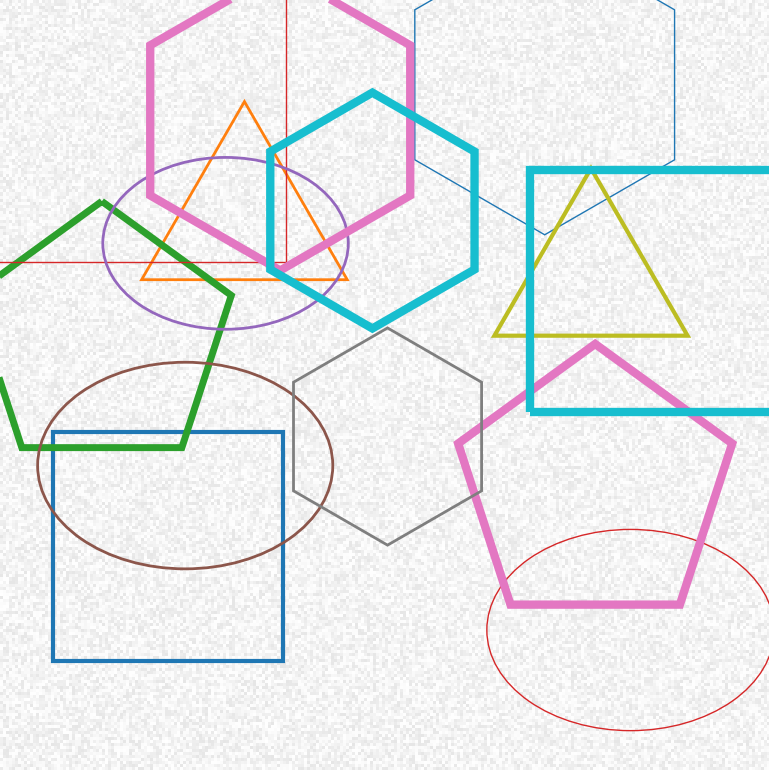[{"shape": "square", "thickness": 1.5, "radius": 0.75, "center": [0.218, 0.29]}, {"shape": "hexagon", "thickness": 0.5, "radius": 0.97, "center": [0.707, 0.89]}, {"shape": "triangle", "thickness": 1, "radius": 0.77, "center": [0.317, 0.714]}, {"shape": "pentagon", "thickness": 2.5, "radius": 0.88, "center": [0.132, 0.562]}, {"shape": "square", "thickness": 0.5, "radius": 0.93, "center": [0.185, 0.847]}, {"shape": "oval", "thickness": 0.5, "radius": 0.93, "center": [0.819, 0.182]}, {"shape": "oval", "thickness": 1, "radius": 0.8, "center": [0.293, 0.684]}, {"shape": "oval", "thickness": 1, "radius": 0.96, "center": [0.241, 0.395]}, {"shape": "hexagon", "thickness": 3, "radius": 0.97, "center": [0.364, 0.844]}, {"shape": "pentagon", "thickness": 3, "radius": 0.94, "center": [0.773, 0.366]}, {"shape": "hexagon", "thickness": 1, "radius": 0.71, "center": [0.503, 0.433]}, {"shape": "triangle", "thickness": 1.5, "radius": 0.72, "center": [0.768, 0.636]}, {"shape": "square", "thickness": 3, "radius": 0.79, "center": [0.845, 0.622]}, {"shape": "hexagon", "thickness": 3, "radius": 0.77, "center": [0.484, 0.727]}]